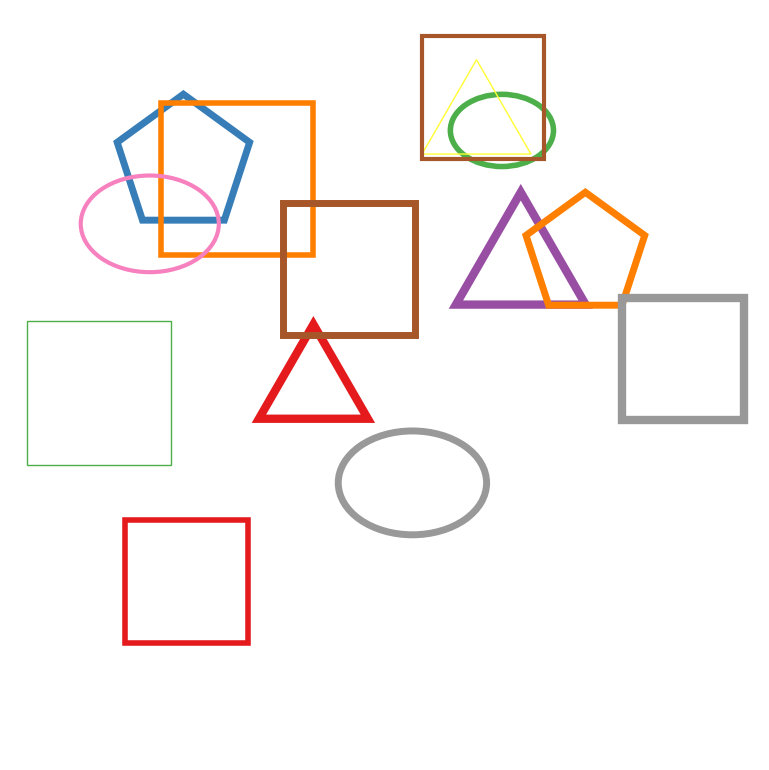[{"shape": "square", "thickness": 2, "radius": 0.4, "center": [0.242, 0.245]}, {"shape": "triangle", "thickness": 3, "radius": 0.41, "center": [0.407, 0.497]}, {"shape": "pentagon", "thickness": 2.5, "radius": 0.45, "center": [0.238, 0.787]}, {"shape": "oval", "thickness": 2, "radius": 0.33, "center": [0.652, 0.831]}, {"shape": "square", "thickness": 0.5, "radius": 0.47, "center": [0.129, 0.489]}, {"shape": "triangle", "thickness": 3, "radius": 0.49, "center": [0.676, 0.653]}, {"shape": "square", "thickness": 2, "radius": 0.49, "center": [0.307, 0.767]}, {"shape": "pentagon", "thickness": 2.5, "radius": 0.41, "center": [0.76, 0.669]}, {"shape": "triangle", "thickness": 0.5, "radius": 0.41, "center": [0.619, 0.841]}, {"shape": "square", "thickness": 1.5, "radius": 0.4, "center": [0.627, 0.873]}, {"shape": "square", "thickness": 2.5, "radius": 0.43, "center": [0.453, 0.651]}, {"shape": "oval", "thickness": 1.5, "radius": 0.45, "center": [0.195, 0.709]}, {"shape": "oval", "thickness": 2.5, "radius": 0.48, "center": [0.536, 0.373]}, {"shape": "square", "thickness": 3, "radius": 0.4, "center": [0.887, 0.533]}]